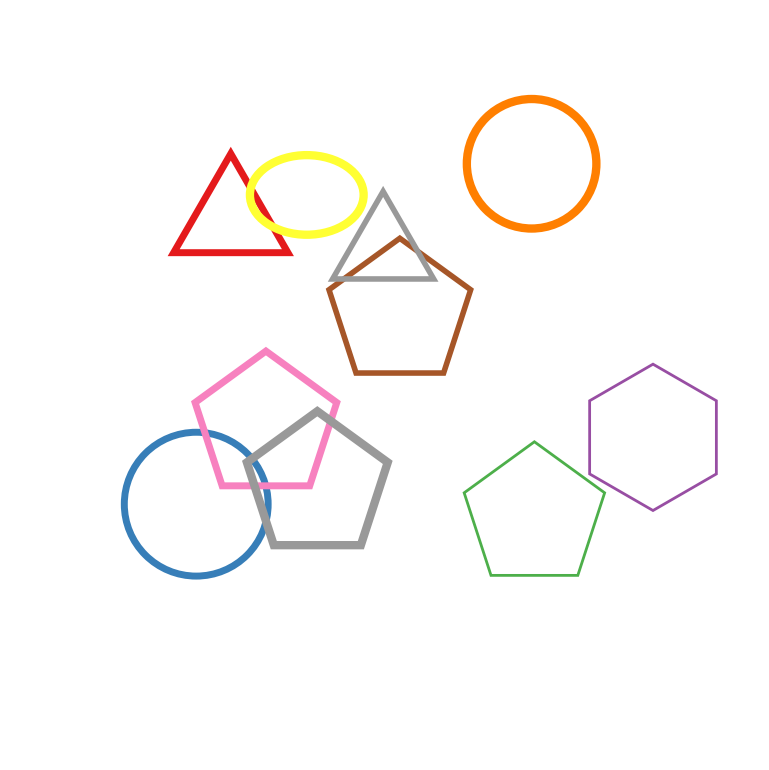[{"shape": "triangle", "thickness": 2.5, "radius": 0.43, "center": [0.3, 0.715]}, {"shape": "circle", "thickness": 2.5, "radius": 0.47, "center": [0.255, 0.345]}, {"shape": "pentagon", "thickness": 1, "radius": 0.48, "center": [0.694, 0.33]}, {"shape": "hexagon", "thickness": 1, "radius": 0.48, "center": [0.848, 0.432]}, {"shape": "circle", "thickness": 3, "radius": 0.42, "center": [0.69, 0.787]}, {"shape": "oval", "thickness": 3, "radius": 0.37, "center": [0.398, 0.747]}, {"shape": "pentagon", "thickness": 2, "radius": 0.48, "center": [0.519, 0.594]}, {"shape": "pentagon", "thickness": 2.5, "radius": 0.48, "center": [0.345, 0.447]}, {"shape": "triangle", "thickness": 2, "radius": 0.38, "center": [0.498, 0.676]}, {"shape": "pentagon", "thickness": 3, "radius": 0.48, "center": [0.412, 0.37]}]